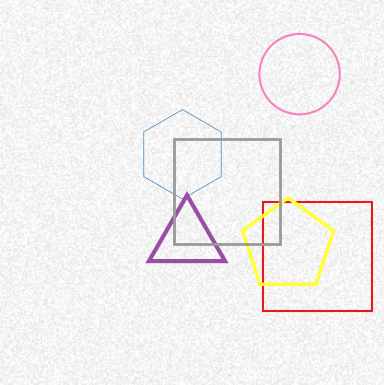[{"shape": "square", "thickness": 1.5, "radius": 0.71, "center": [0.826, 0.334]}, {"shape": "hexagon", "thickness": 0.5, "radius": 0.58, "center": [0.474, 0.599]}, {"shape": "triangle", "thickness": 3, "radius": 0.57, "center": [0.486, 0.379]}, {"shape": "pentagon", "thickness": 2.5, "radius": 0.62, "center": [0.748, 0.362]}, {"shape": "circle", "thickness": 1.5, "radius": 0.52, "center": [0.778, 0.807]}, {"shape": "square", "thickness": 2, "radius": 0.68, "center": [0.589, 0.503]}]